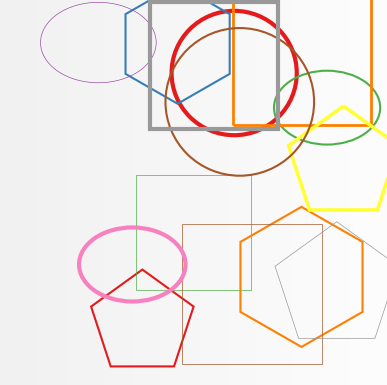[{"shape": "pentagon", "thickness": 1.5, "radius": 0.7, "center": [0.367, 0.161]}, {"shape": "circle", "thickness": 3, "radius": 0.81, "center": [0.604, 0.81]}, {"shape": "hexagon", "thickness": 1.5, "radius": 0.78, "center": [0.458, 0.886]}, {"shape": "square", "thickness": 0.5, "radius": 0.75, "center": [0.499, 0.396]}, {"shape": "oval", "thickness": 1.5, "radius": 0.69, "center": [0.844, 0.72]}, {"shape": "oval", "thickness": 0.5, "radius": 0.75, "center": [0.254, 0.889]}, {"shape": "square", "thickness": 2, "radius": 0.89, "center": [0.779, 0.853]}, {"shape": "hexagon", "thickness": 1.5, "radius": 0.91, "center": [0.778, 0.281]}, {"shape": "pentagon", "thickness": 2.5, "radius": 0.75, "center": [0.886, 0.575]}, {"shape": "square", "thickness": 0.5, "radius": 0.91, "center": [0.65, 0.235]}, {"shape": "circle", "thickness": 1.5, "radius": 0.96, "center": [0.619, 0.735]}, {"shape": "oval", "thickness": 3, "radius": 0.69, "center": [0.341, 0.313]}, {"shape": "pentagon", "thickness": 0.5, "radius": 0.84, "center": [0.869, 0.257]}, {"shape": "square", "thickness": 3, "radius": 0.83, "center": [0.552, 0.829]}]